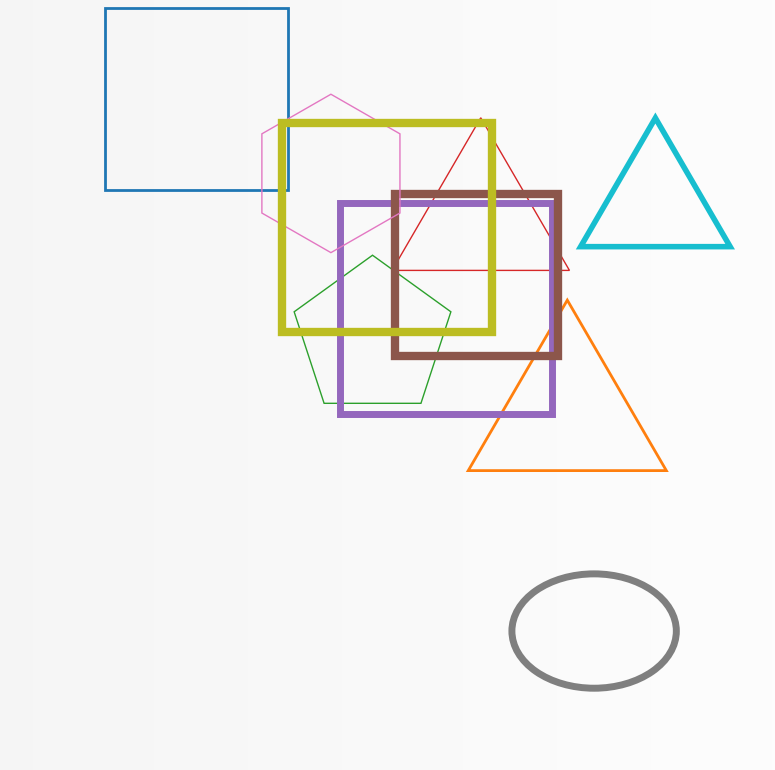[{"shape": "square", "thickness": 1, "radius": 0.59, "center": [0.253, 0.872]}, {"shape": "triangle", "thickness": 1, "radius": 0.74, "center": [0.732, 0.463]}, {"shape": "pentagon", "thickness": 0.5, "radius": 0.53, "center": [0.481, 0.562]}, {"shape": "triangle", "thickness": 0.5, "radius": 0.66, "center": [0.62, 0.715]}, {"shape": "square", "thickness": 2.5, "radius": 0.69, "center": [0.576, 0.599]}, {"shape": "square", "thickness": 3, "radius": 0.53, "center": [0.615, 0.643]}, {"shape": "hexagon", "thickness": 0.5, "radius": 0.51, "center": [0.427, 0.775]}, {"shape": "oval", "thickness": 2.5, "radius": 0.53, "center": [0.767, 0.18]}, {"shape": "square", "thickness": 3, "radius": 0.68, "center": [0.499, 0.704]}, {"shape": "triangle", "thickness": 2, "radius": 0.56, "center": [0.846, 0.735]}]